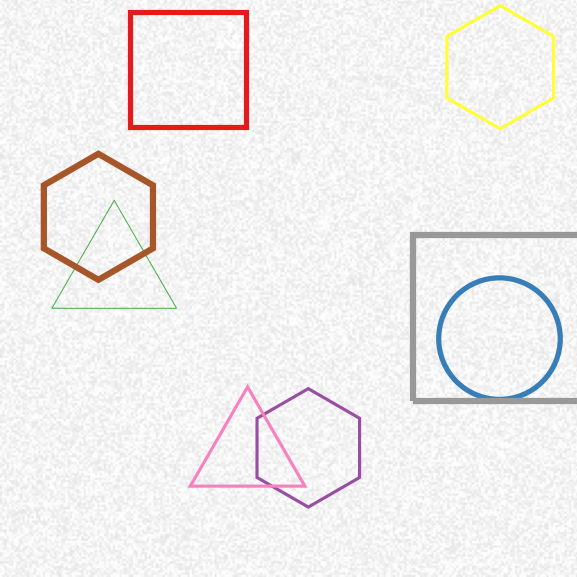[{"shape": "square", "thickness": 2.5, "radius": 0.5, "center": [0.326, 0.879]}, {"shape": "circle", "thickness": 2.5, "radius": 0.53, "center": [0.865, 0.413]}, {"shape": "triangle", "thickness": 0.5, "radius": 0.62, "center": [0.198, 0.528]}, {"shape": "hexagon", "thickness": 1.5, "radius": 0.51, "center": [0.534, 0.224]}, {"shape": "hexagon", "thickness": 1.5, "radius": 0.53, "center": [0.866, 0.883]}, {"shape": "hexagon", "thickness": 3, "radius": 0.55, "center": [0.17, 0.624]}, {"shape": "triangle", "thickness": 1.5, "radius": 0.57, "center": [0.429, 0.215]}, {"shape": "square", "thickness": 3, "radius": 0.72, "center": [0.86, 0.449]}]